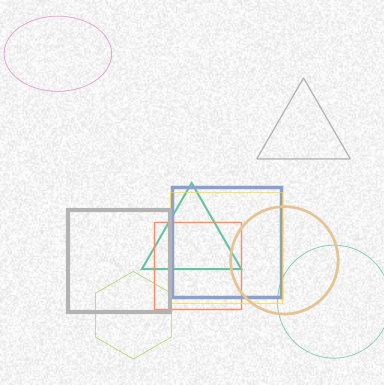[{"shape": "triangle", "thickness": 1.5, "radius": 0.75, "center": [0.498, 0.376]}, {"shape": "circle", "thickness": 0.5, "radius": 0.73, "center": [0.867, 0.216]}, {"shape": "square", "thickness": 1, "radius": 0.56, "center": [0.513, 0.31]}, {"shape": "square", "thickness": 2.5, "radius": 0.71, "center": [0.589, 0.371]}, {"shape": "oval", "thickness": 0.5, "radius": 0.7, "center": [0.15, 0.86]}, {"shape": "hexagon", "thickness": 0.5, "radius": 0.57, "center": [0.346, 0.181]}, {"shape": "square", "thickness": 0.5, "radius": 0.72, "center": [0.587, 0.358]}, {"shape": "circle", "thickness": 2, "radius": 0.7, "center": [0.739, 0.324]}, {"shape": "square", "thickness": 3, "radius": 0.66, "center": [0.309, 0.322]}, {"shape": "triangle", "thickness": 1, "radius": 0.7, "center": [0.788, 0.657]}]